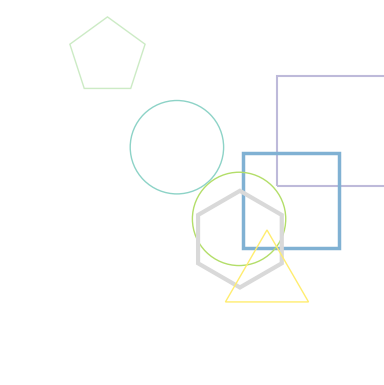[{"shape": "circle", "thickness": 1, "radius": 0.61, "center": [0.46, 0.618]}, {"shape": "square", "thickness": 1.5, "radius": 0.71, "center": [0.862, 0.661]}, {"shape": "square", "thickness": 2.5, "radius": 0.62, "center": [0.755, 0.479]}, {"shape": "circle", "thickness": 1, "radius": 0.61, "center": [0.621, 0.431]}, {"shape": "hexagon", "thickness": 3, "radius": 0.63, "center": [0.623, 0.379]}, {"shape": "pentagon", "thickness": 1, "radius": 0.51, "center": [0.279, 0.853]}, {"shape": "triangle", "thickness": 1, "radius": 0.62, "center": [0.693, 0.278]}]